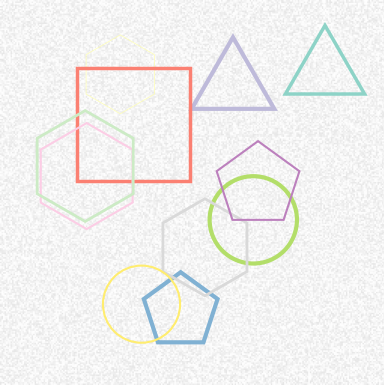[{"shape": "triangle", "thickness": 2.5, "radius": 0.59, "center": [0.844, 0.815]}, {"shape": "hexagon", "thickness": 0.5, "radius": 0.51, "center": [0.312, 0.807]}, {"shape": "triangle", "thickness": 3, "radius": 0.62, "center": [0.605, 0.779]}, {"shape": "square", "thickness": 2.5, "radius": 0.73, "center": [0.346, 0.677]}, {"shape": "pentagon", "thickness": 3, "radius": 0.5, "center": [0.469, 0.192]}, {"shape": "circle", "thickness": 3, "radius": 0.57, "center": [0.658, 0.429]}, {"shape": "hexagon", "thickness": 1.5, "radius": 0.69, "center": [0.225, 0.543]}, {"shape": "hexagon", "thickness": 2, "radius": 0.63, "center": [0.532, 0.358]}, {"shape": "pentagon", "thickness": 1.5, "radius": 0.57, "center": [0.67, 0.52]}, {"shape": "hexagon", "thickness": 2, "radius": 0.72, "center": [0.221, 0.569]}, {"shape": "circle", "thickness": 1.5, "radius": 0.5, "center": [0.368, 0.21]}]